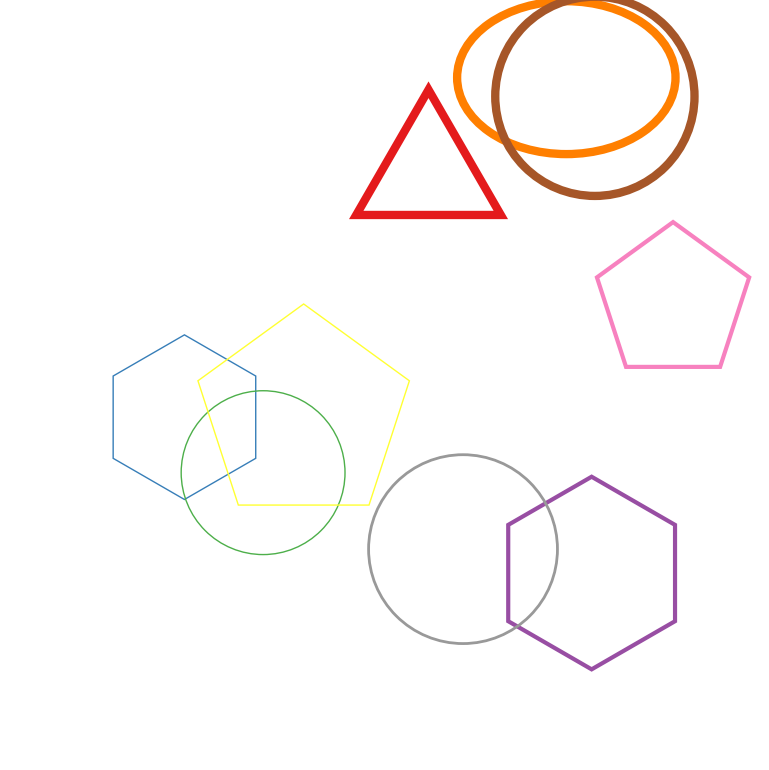[{"shape": "triangle", "thickness": 3, "radius": 0.54, "center": [0.557, 0.775]}, {"shape": "hexagon", "thickness": 0.5, "radius": 0.53, "center": [0.24, 0.458]}, {"shape": "circle", "thickness": 0.5, "radius": 0.53, "center": [0.342, 0.386]}, {"shape": "hexagon", "thickness": 1.5, "radius": 0.63, "center": [0.768, 0.256]}, {"shape": "oval", "thickness": 3, "radius": 0.71, "center": [0.735, 0.899]}, {"shape": "pentagon", "thickness": 0.5, "radius": 0.72, "center": [0.394, 0.461]}, {"shape": "circle", "thickness": 3, "radius": 0.65, "center": [0.773, 0.875]}, {"shape": "pentagon", "thickness": 1.5, "radius": 0.52, "center": [0.874, 0.608]}, {"shape": "circle", "thickness": 1, "radius": 0.61, "center": [0.601, 0.287]}]